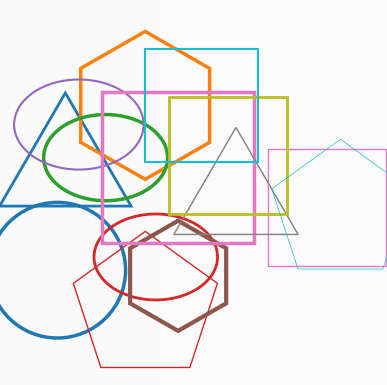[{"shape": "circle", "thickness": 2.5, "radius": 0.88, "center": [0.148, 0.298]}, {"shape": "triangle", "thickness": 2, "radius": 0.98, "center": [0.169, 0.563]}, {"shape": "hexagon", "thickness": 2.5, "radius": 0.96, "center": [0.375, 0.726]}, {"shape": "oval", "thickness": 2.5, "radius": 0.8, "center": [0.273, 0.591]}, {"shape": "pentagon", "thickness": 1, "radius": 0.98, "center": [0.375, 0.204]}, {"shape": "oval", "thickness": 2, "radius": 0.8, "center": [0.402, 0.333]}, {"shape": "oval", "thickness": 1.5, "radius": 0.84, "center": [0.204, 0.677]}, {"shape": "hexagon", "thickness": 3, "radius": 0.72, "center": [0.46, 0.284]}, {"shape": "square", "thickness": 1, "radius": 0.76, "center": [0.844, 0.462]}, {"shape": "square", "thickness": 2.5, "radius": 0.98, "center": [0.459, 0.565]}, {"shape": "triangle", "thickness": 1, "radius": 0.93, "center": [0.609, 0.484]}, {"shape": "square", "thickness": 2, "radius": 0.76, "center": [0.589, 0.596]}, {"shape": "square", "thickness": 1.5, "radius": 0.73, "center": [0.519, 0.727]}, {"shape": "pentagon", "thickness": 0.5, "radius": 0.93, "center": [0.878, 0.452]}]